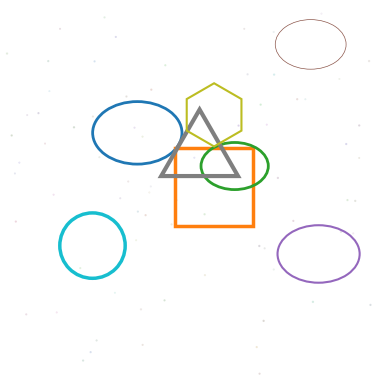[{"shape": "oval", "thickness": 2, "radius": 0.58, "center": [0.357, 0.655]}, {"shape": "square", "thickness": 2.5, "radius": 0.5, "center": [0.556, 0.514]}, {"shape": "oval", "thickness": 2, "radius": 0.44, "center": [0.61, 0.569]}, {"shape": "oval", "thickness": 1.5, "radius": 0.53, "center": [0.828, 0.34]}, {"shape": "oval", "thickness": 0.5, "radius": 0.46, "center": [0.807, 0.885]}, {"shape": "triangle", "thickness": 3, "radius": 0.58, "center": [0.518, 0.6]}, {"shape": "hexagon", "thickness": 1.5, "radius": 0.41, "center": [0.556, 0.702]}, {"shape": "circle", "thickness": 2.5, "radius": 0.42, "center": [0.24, 0.362]}]